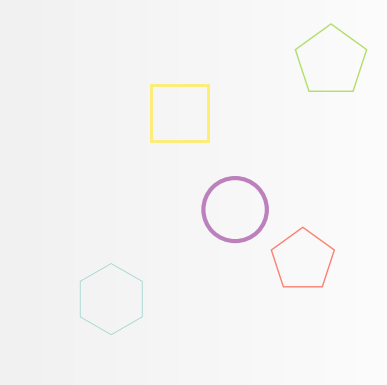[{"shape": "hexagon", "thickness": 0.5, "radius": 0.46, "center": [0.287, 0.223]}, {"shape": "pentagon", "thickness": 1, "radius": 0.43, "center": [0.782, 0.324]}, {"shape": "pentagon", "thickness": 1, "radius": 0.48, "center": [0.854, 0.841]}, {"shape": "circle", "thickness": 3, "radius": 0.41, "center": [0.607, 0.456]}, {"shape": "square", "thickness": 2, "radius": 0.36, "center": [0.463, 0.707]}]